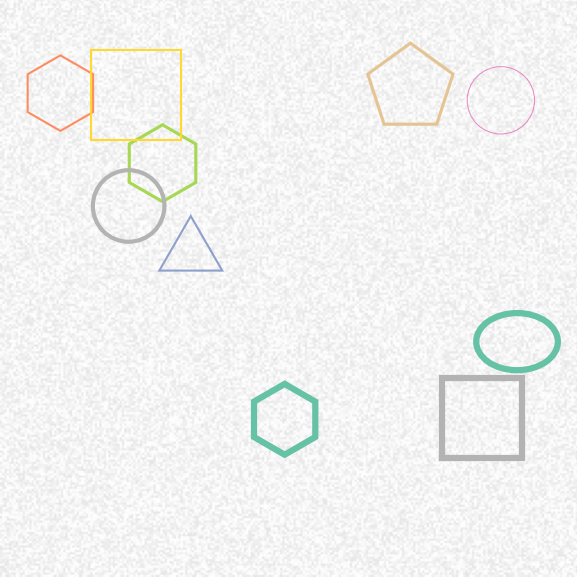[{"shape": "hexagon", "thickness": 3, "radius": 0.31, "center": [0.493, 0.273]}, {"shape": "oval", "thickness": 3, "radius": 0.35, "center": [0.895, 0.408]}, {"shape": "hexagon", "thickness": 1, "radius": 0.33, "center": [0.105, 0.838]}, {"shape": "triangle", "thickness": 1, "radius": 0.31, "center": [0.33, 0.562]}, {"shape": "circle", "thickness": 0.5, "radius": 0.29, "center": [0.867, 0.825]}, {"shape": "hexagon", "thickness": 1.5, "radius": 0.33, "center": [0.281, 0.716]}, {"shape": "square", "thickness": 1, "radius": 0.39, "center": [0.236, 0.834]}, {"shape": "pentagon", "thickness": 1.5, "radius": 0.39, "center": [0.711, 0.847]}, {"shape": "square", "thickness": 3, "radius": 0.35, "center": [0.835, 0.275]}, {"shape": "circle", "thickness": 2, "radius": 0.31, "center": [0.223, 0.642]}]